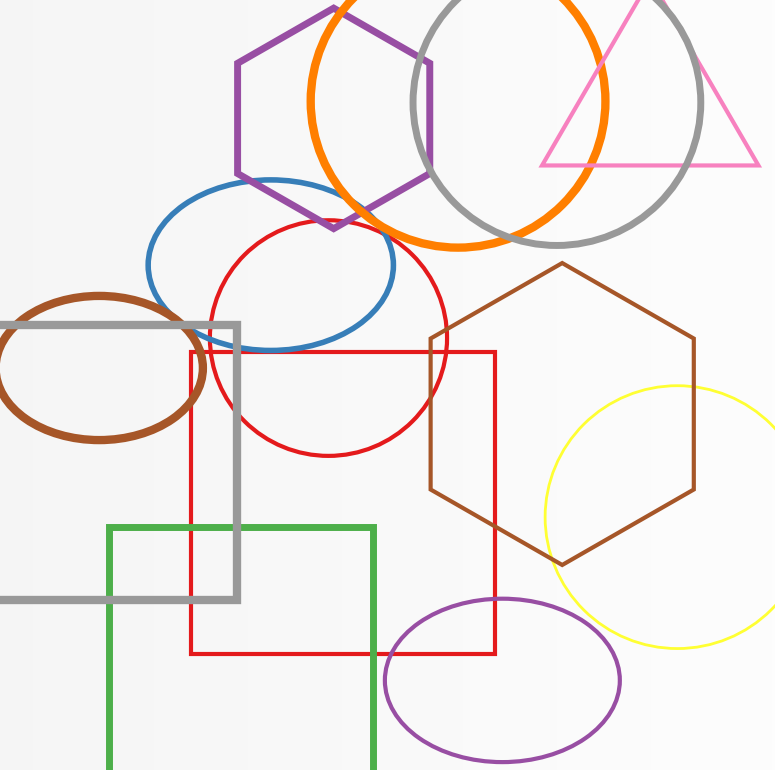[{"shape": "square", "thickness": 1.5, "radius": 0.98, "center": [0.442, 0.347]}, {"shape": "circle", "thickness": 1.5, "radius": 0.77, "center": [0.424, 0.561]}, {"shape": "oval", "thickness": 2, "radius": 0.79, "center": [0.349, 0.656]}, {"shape": "square", "thickness": 2.5, "radius": 0.85, "center": [0.311, 0.144]}, {"shape": "oval", "thickness": 1.5, "radius": 0.76, "center": [0.648, 0.116]}, {"shape": "hexagon", "thickness": 2.5, "radius": 0.72, "center": [0.431, 0.846]}, {"shape": "circle", "thickness": 3, "radius": 0.95, "center": [0.591, 0.869]}, {"shape": "circle", "thickness": 1, "radius": 0.85, "center": [0.874, 0.328]}, {"shape": "oval", "thickness": 3, "radius": 0.67, "center": [0.128, 0.522]}, {"shape": "hexagon", "thickness": 1.5, "radius": 0.98, "center": [0.725, 0.462]}, {"shape": "triangle", "thickness": 1.5, "radius": 0.81, "center": [0.839, 0.866]}, {"shape": "square", "thickness": 3, "radius": 0.89, "center": [0.127, 0.4]}, {"shape": "circle", "thickness": 2.5, "radius": 0.93, "center": [0.719, 0.867]}]